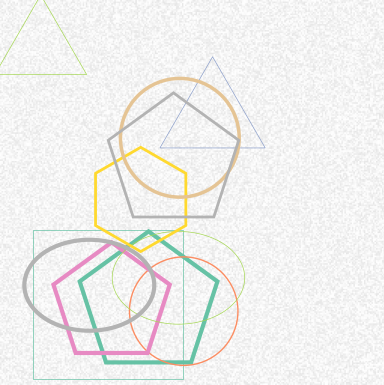[{"shape": "square", "thickness": 0.5, "radius": 0.97, "center": [0.28, 0.21]}, {"shape": "pentagon", "thickness": 3, "radius": 0.94, "center": [0.386, 0.211]}, {"shape": "circle", "thickness": 1, "radius": 0.7, "center": [0.477, 0.192]}, {"shape": "triangle", "thickness": 0.5, "radius": 0.79, "center": [0.552, 0.695]}, {"shape": "pentagon", "thickness": 3, "radius": 0.79, "center": [0.29, 0.212]}, {"shape": "oval", "thickness": 0.5, "radius": 0.86, "center": [0.464, 0.278]}, {"shape": "triangle", "thickness": 0.5, "radius": 0.69, "center": [0.106, 0.875]}, {"shape": "hexagon", "thickness": 2, "radius": 0.68, "center": [0.365, 0.482]}, {"shape": "circle", "thickness": 2.5, "radius": 0.77, "center": [0.467, 0.642]}, {"shape": "pentagon", "thickness": 2, "radius": 0.89, "center": [0.451, 0.581]}, {"shape": "oval", "thickness": 3, "radius": 0.84, "center": [0.232, 0.259]}]